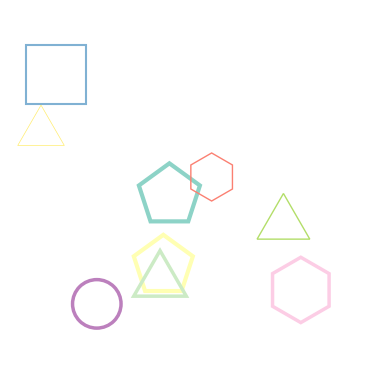[{"shape": "pentagon", "thickness": 3, "radius": 0.42, "center": [0.44, 0.492]}, {"shape": "pentagon", "thickness": 3, "radius": 0.4, "center": [0.424, 0.309]}, {"shape": "hexagon", "thickness": 1, "radius": 0.31, "center": [0.55, 0.54]}, {"shape": "square", "thickness": 1.5, "radius": 0.39, "center": [0.145, 0.806]}, {"shape": "triangle", "thickness": 1, "radius": 0.4, "center": [0.736, 0.418]}, {"shape": "hexagon", "thickness": 2.5, "radius": 0.42, "center": [0.781, 0.247]}, {"shape": "circle", "thickness": 2.5, "radius": 0.31, "center": [0.251, 0.211]}, {"shape": "triangle", "thickness": 2.5, "radius": 0.39, "center": [0.416, 0.27]}, {"shape": "triangle", "thickness": 0.5, "radius": 0.35, "center": [0.107, 0.657]}]